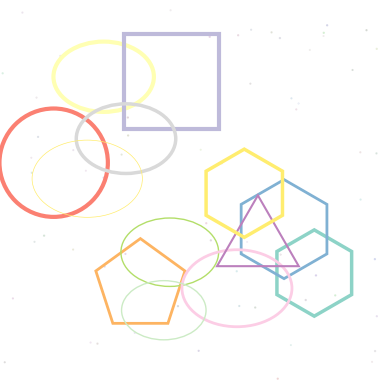[{"shape": "hexagon", "thickness": 2.5, "radius": 0.56, "center": [0.816, 0.291]}, {"shape": "oval", "thickness": 3, "radius": 0.65, "center": [0.269, 0.801]}, {"shape": "square", "thickness": 3, "radius": 0.62, "center": [0.445, 0.789]}, {"shape": "circle", "thickness": 3, "radius": 0.7, "center": [0.139, 0.577]}, {"shape": "hexagon", "thickness": 2, "radius": 0.64, "center": [0.738, 0.405]}, {"shape": "pentagon", "thickness": 2, "radius": 0.61, "center": [0.365, 0.259]}, {"shape": "oval", "thickness": 1, "radius": 0.63, "center": [0.441, 0.345]}, {"shape": "oval", "thickness": 2, "radius": 0.71, "center": [0.615, 0.251]}, {"shape": "oval", "thickness": 2.5, "radius": 0.65, "center": [0.327, 0.64]}, {"shape": "triangle", "thickness": 1.5, "radius": 0.61, "center": [0.67, 0.37]}, {"shape": "oval", "thickness": 1, "radius": 0.55, "center": [0.425, 0.194]}, {"shape": "oval", "thickness": 0.5, "radius": 0.72, "center": [0.227, 0.536]}, {"shape": "hexagon", "thickness": 2.5, "radius": 0.57, "center": [0.635, 0.498]}]